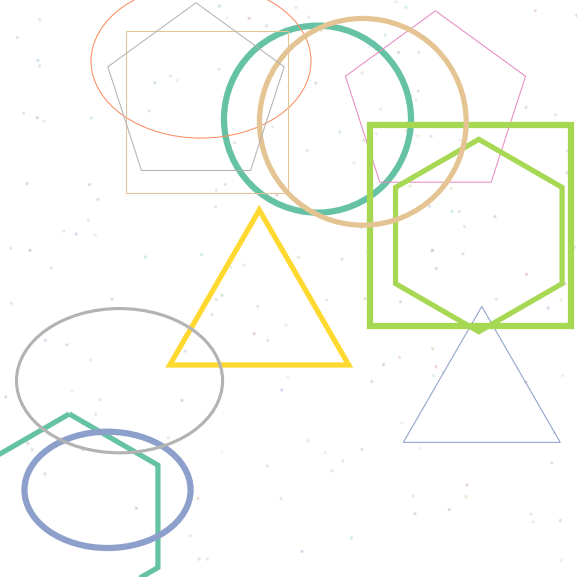[{"shape": "circle", "thickness": 3, "radius": 0.81, "center": [0.55, 0.793]}, {"shape": "hexagon", "thickness": 2.5, "radius": 0.89, "center": [0.12, 0.105]}, {"shape": "oval", "thickness": 0.5, "radius": 0.95, "center": [0.348, 0.893]}, {"shape": "oval", "thickness": 3, "radius": 0.72, "center": [0.186, 0.151]}, {"shape": "triangle", "thickness": 0.5, "radius": 0.78, "center": [0.834, 0.312]}, {"shape": "pentagon", "thickness": 0.5, "radius": 0.82, "center": [0.754, 0.816]}, {"shape": "square", "thickness": 3, "radius": 0.87, "center": [0.815, 0.609]}, {"shape": "hexagon", "thickness": 2.5, "radius": 0.83, "center": [0.829, 0.591]}, {"shape": "triangle", "thickness": 2.5, "radius": 0.89, "center": [0.449, 0.457]}, {"shape": "circle", "thickness": 2.5, "radius": 0.89, "center": [0.628, 0.788]}, {"shape": "square", "thickness": 0.5, "radius": 0.7, "center": [0.359, 0.806]}, {"shape": "oval", "thickness": 1.5, "radius": 0.89, "center": [0.207, 0.34]}, {"shape": "pentagon", "thickness": 0.5, "radius": 0.8, "center": [0.339, 0.834]}]